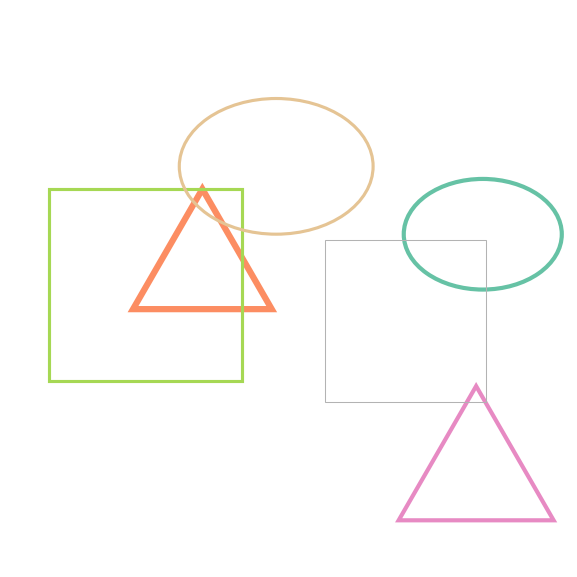[{"shape": "oval", "thickness": 2, "radius": 0.68, "center": [0.836, 0.594]}, {"shape": "triangle", "thickness": 3, "radius": 0.69, "center": [0.35, 0.533]}, {"shape": "triangle", "thickness": 2, "radius": 0.77, "center": [0.824, 0.176]}, {"shape": "square", "thickness": 1.5, "radius": 0.84, "center": [0.252, 0.506]}, {"shape": "oval", "thickness": 1.5, "radius": 0.84, "center": [0.478, 0.711]}, {"shape": "square", "thickness": 0.5, "radius": 0.7, "center": [0.702, 0.444]}]